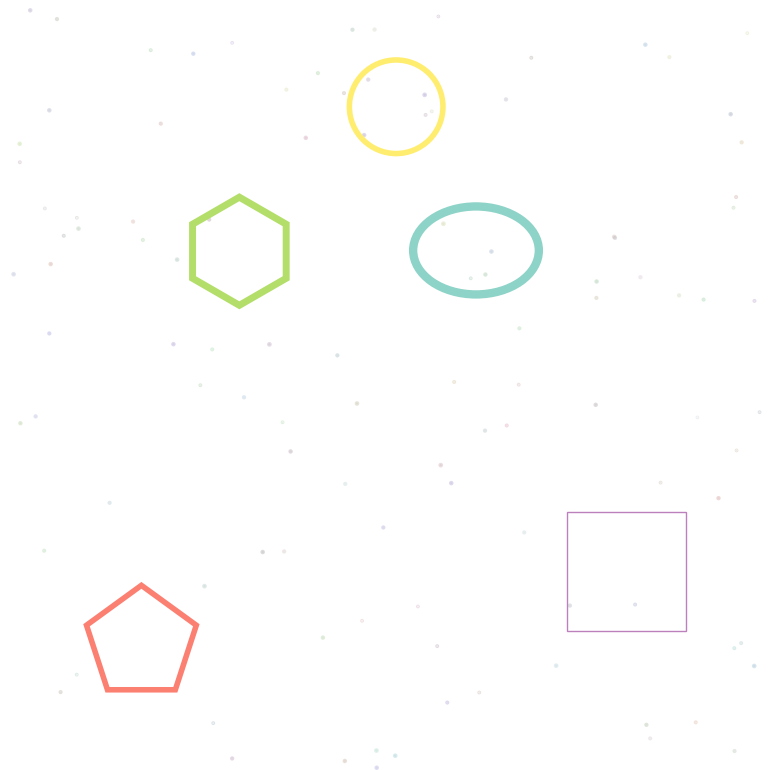[{"shape": "oval", "thickness": 3, "radius": 0.41, "center": [0.618, 0.675]}, {"shape": "pentagon", "thickness": 2, "radius": 0.37, "center": [0.184, 0.165]}, {"shape": "hexagon", "thickness": 2.5, "radius": 0.35, "center": [0.311, 0.674]}, {"shape": "square", "thickness": 0.5, "radius": 0.39, "center": [0.813, 0.258]}, {"shape": "circle", "thickness": 2, "radius": 0.3, "center": [0.514, 0.861]}]